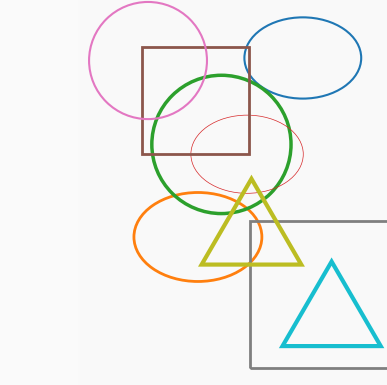[{"shape": "oval", "thickness": 1.5, "radius": 0.75, "center": [0.781, 0.849]}, {"shape": "oval", "thickness": 2, "radius": 0.83, "center": [0.511, 0.384]}, {"shape": "circle", "thickness": 2.5, "radius": 0.9, "center": [0.571, 0.625]}, {"shape": "oval", "thickness": 0.5, "radius": 0.73, "center": [0.638, 0.599]}, {"shape": "square", "thickness": 2, "radius": 0.7, "center": [0.504, 0.74]}, {"shape": "circle", "thickness": 1.5, "radius": 0.76, "center": [0.382, 0.843]}, {"shape": "square", "thickness": 2, "radius": 0.95, "center": [0.837, 0.235]}, {"shape": "triangle", "thickness": 3, "radius": 0.74, "center": [0.649, 0.387]}, {"shape": "triangle", "thickness": 3, "radius": 0.73, "center": [0.856, 0.174]}]